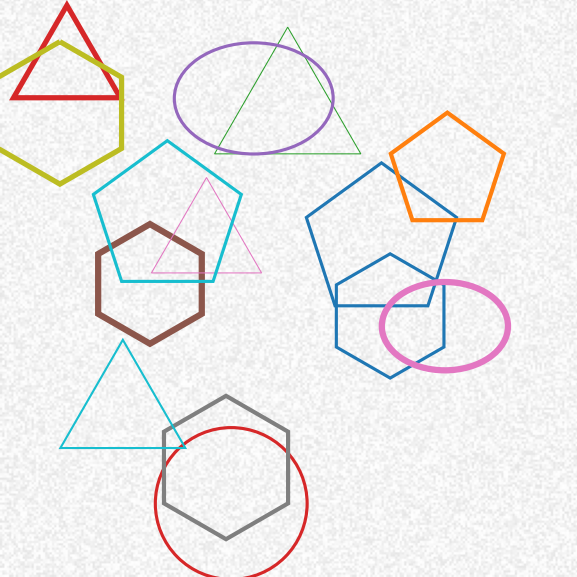[{"shape": "pentagon", "thickness": 1.5, "radius": 0.68, "center": [0.661, 0.58]}, {"shape": "hexagon", "thickness": 1.5, "radius": 0.54, "center": [0.676, 0.452]}, {"shape": "pentagon", "thickness": 2, "radius": 0.51, "center": [0.775, 0.701]}, {"shape": "triangle", "thickness": 0.5, "radius": 0.73, "center": [0.498, 0.806]}, {"shape": "triangle", "thickness": 2.5, "radius": 0.53, "center": [0.116, 0.883]}, {"shape": "circle", "thickness": 1.5, "radius": 0.66, "center": [0.4, 0.127]}, {"shape": "oval", "thickness": 1.5, "radius": 0.69, "center": [0.439, 0.829]}, {"shape": "hexagon", "thickness": 3, "radius": 0.52, "center": [0.26, 0.508]}, {"shape": "triangle", "thickness": 0.5, "radius": 0.55, "center": [0.358, 0.582]}, {"shape": "oval", "thickness": 3, "radius": 0.55, "center": [0.77, 0.434]}, {"shape": "hexagon", "thickness": 2, "radius": 0.62, "center": [0.391, 0.19]}, {"shape": "hexagon", "thickness": 2.5, "radius": 0.62, "center": [0.104, 0.804]}, {"shape": "triangle", "thickness": 1, "radius": 0.62, "center": [0.213, 0.286]}, {"shape": "pentagon", "thickness": 1.5, "radius": 0.67, "center": [0.29, 0.621]}]